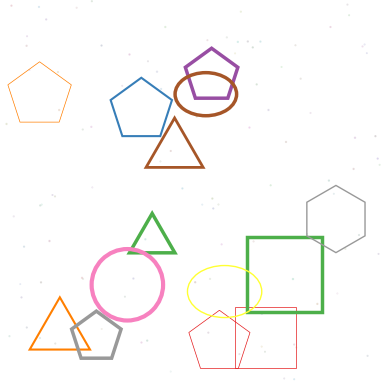[{"shape": "square", "thickness": 0.5, "radius": 0.39, "center": [0.69, 0.123]}, {"shape": "pentagon", "thickness": 0.5, "radius": 0.42, "center": [0.57, 0.111]}, {"shape": "pentagon", "thickness": 1.5, "radius": 0.42, "center": [0.367, 0.714]}, {"shape": "square", "thickness": 2.5, "radius": 0.49, "center": [0.738, 0.287]}, {"shape": "triangle", "thickness": 2.5, "radius": 0.34, "center": [0.395, 0.377]}, {"shape": "pentagon", "thickness": 2.5, "radius": 0.36, "center": [0.55, 0.803]}, {"shape": "triangle", "thickness": 1.5, "radius": 0.45, "center": [0.155, 0.137]}, {"shape": "pentagon", "thickness": 0.5, "radius": 0.43, "center": [0.103, 0.753]}, {"shape": "oval", "thickness": 1, "radius": 0.48, "center": [0.583, 0.243]}, {"shape": "triangle", "thickness": 2, "radius": 0.43, "center": [0.453, 0.608]}, {"shape": "oval", "thickness": 2.5, "radius": 0.4, "center": [0.535, 0.755]}, {"shape": "circle", "thickness": 3, "radius": 0.46, "center": [0.331, 0.26]}, {"shape": "pentagon", "thickness": 2.5, "radius": 0.34, "center": [0.25, 0.124]}, {"shape": "hexagon", "thickness": 1, "radius": 0.44, "center": [0.873, 0.431]}]